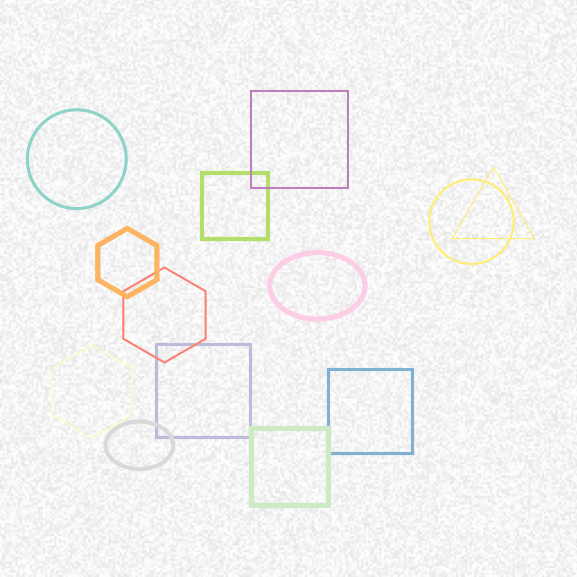[{"shape": "circle", "thickness": 1.5, "radius": 0.43, "center": [0.133, 0.724]}, {"shape": "hexagon", "thickness": 0.5, "radius": 0.4, "center": [0.159, 0.321]}, {"shape": "square", "thickness": 1.5, "radius": 0.4, "center": [0.352, 0.323]}, {"shape": "hexagon", "thickness": 1, "radius": 0.41, "center": [0.285, 0.454]}, {"shape": "square", "thickness": 1.5, "radius": 0.36, "center": [0.641, 0.288]}, {"shape": "hexagon", "thickness": 2.5, "radius": 0.3, "center": [0.22, 0.544]}, {"shape": "square", "thickness": 2, "radius": 0.29, "center": [0.407, 0.642]}, {"shape": "oval", "thickness": 2.5, "radius": 0.41, "center": [0.55, 0.504]}, {"shape": "oval", "thickness": 2, "radius": 0.29, "center": [0.241, 0.228]}, {"shape": "square", "thickness": 1, "radius": 0.42, "center": [0.519, 0.758]}, {"shape": "square", "thickness": 2.5, "radius": 0.33, "center": [0.501, 0.192]}, {"shape": "triangle", "thickness": 0.5, "radius": 0.41, "center": [0.854, 0.627]}, {"shape": "circle", "thickness": 1, "radius": 0.37, "center": [0.817, 0.615]}]